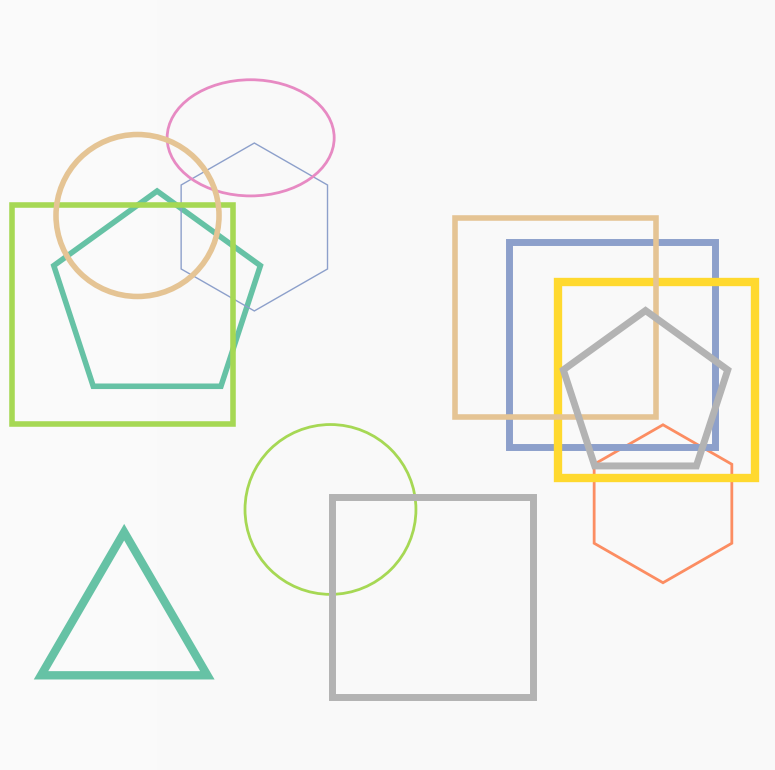[{"shape": "triangle", "thickness": 3, "radius": 0.62, "center": [0.16, 0.185]}, {"shape": "pentagon", "thickness": 2, "radius": 0.7, "center": [0.203, 0.612]}, {"shape": "hexagon", "thickness": 1, "radius": 0.51, "center": [0.855, 0.346]}, {"shape": "square", "thickness": 2.5, "radius": 0.67, "center": [0.789, 0.553]}, {"shape": "hexagon", "thickness": 0.5, "radius": 0.55, "center": [0.328, 0.705]}, {"shape": "oval", "thickness": 1, "radius": 0.54, "center": [0.323, 0.821]}, {"shape": "square", "thickness": 2, "radius": 0.71, "center": [0.158, 0.592]}, {"shape": "circle", "thickness": 1, "radius": 0.55, "center": [0.426, 0.338]}, {"shape": "square", "thickness": 3, "radius": 0.64, "center": [0.847, 0.506]}, {"shape": "circle", "thickness": 2, "radius": 0.53, "center": [0.177, 0.72]}, {"shape": "square", "thickness": 2, "radius": 0.65, "center": [0.717, 0.588]}, {"shape": "square", "thickness": 2.5, "radius": 0.65, "center": [0.558, 0.225]}, {"shape": "pentagon", "thickness": 2.5, "radius": 0.56, "center": [0.833, 0.485]}]